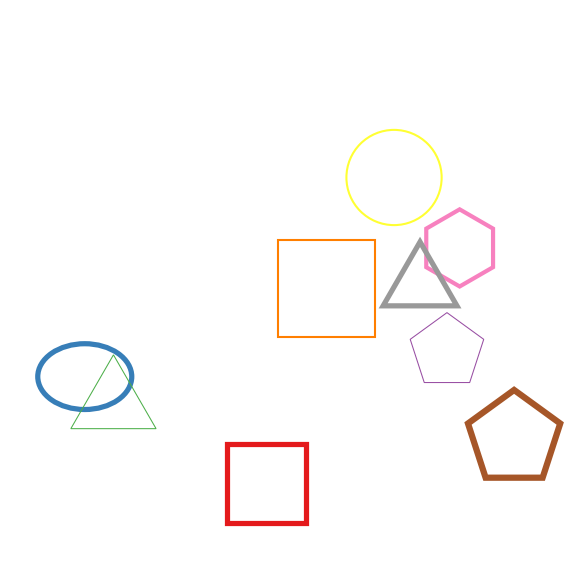[{"shape": "square", "thickness": 2.5, "radius": 0.34, "center": [0.461, 0.162]}, {"shape": "oval", "thickness": 2.5, "radius": 0.41, "center": [0.147, 0.347]}, {"shape": "triangle", "thickness": 0.5, "radius": 0.43, "center": [0.196, 0.299]}, {"shape": "pentagon", "thickness": 0.5, "radius": 0.33, "center": [0.774, 0.391]}, {"shape": "square", "thickness": 1, "radius": 0.42, "center": [0.566, 0.5]}, {"shape": "circle", "thickness": 1, "radius": 0.41, "center": [0.682, 0.692]}, {"shape": "pentagon", "thickness": 3, "radius": 0.42, "center": [0.89, 0.24]}, {"shape": "hexagon", "thickness": 2, "radius": 0.33, "center": [0.796, 0.57]}, {"shape": "triangle", "thickness": 2.5, "radius": 0.37, "center": [0.727, 0.506]}]